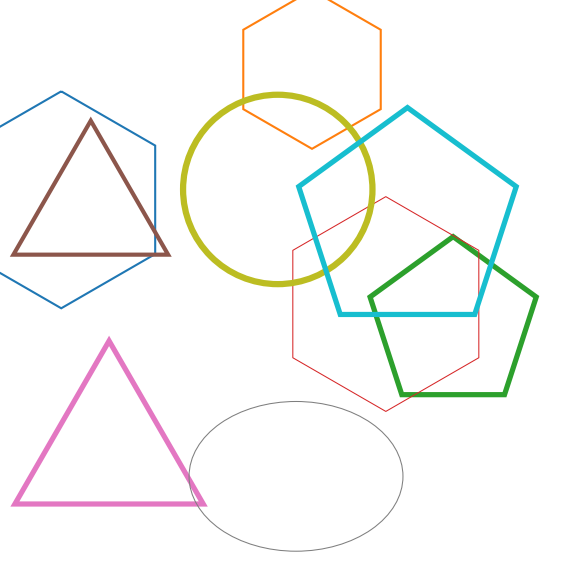[{"shape": "hexagon", "thickness": 1, "radius": 0.94, "center": [0.106, 0.653]}, {"shape": "hexagon", "thickness": 1, "radius": 0.69, "center": [0.54, 0.879]}, {"shape": "pentagon", "thickness": 2.5, "radius": 0.76, "center": [0.785, 0.438]}, {"shape": "hexagon", "thickness": 0.5, "radius": 0.93, "center": [0.668, 0.473]}, {"shape": "triangle", "thickness": 2, "radius": 0.77, "center": [0.157, 0.635]}, {"shape": "triangle", "thickness": 2.5, "radius": 0.94, "center": [0.189, 0.221]}, {"shape": "oval", "thickness": 0.5, "radius": 0.93, "center": [0.513, 0.174]}, {"shape": "circle", "thickness": 3, "radius": 0.82, "center": [0.481, 0.671]}, {"shape": "pentagon", "thickness": 2.5, "radius": 0.99, "center": [0.706, 0.615]}]